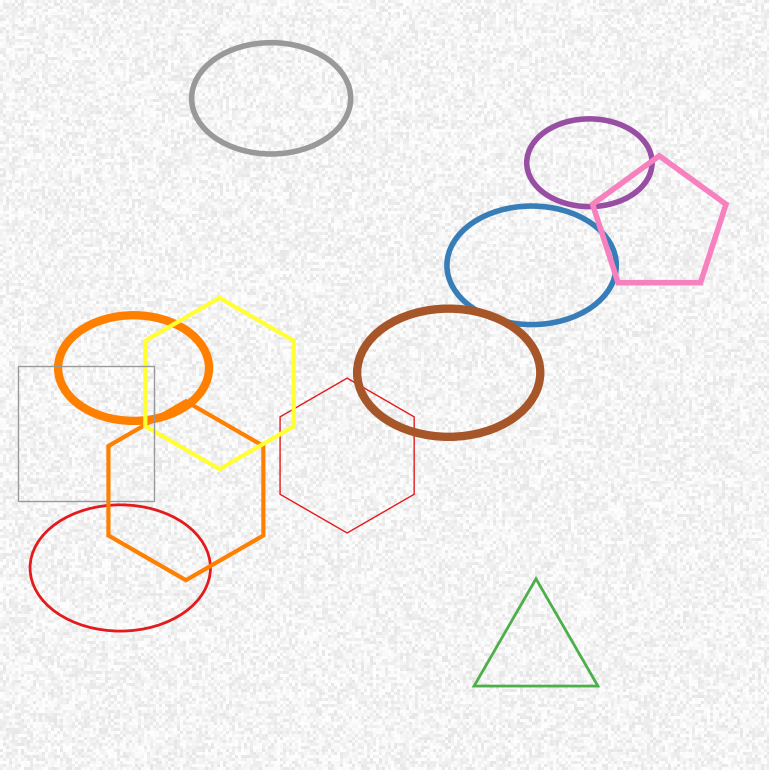[{"shape": "hexagon", "thickness": 0.5, "radius": 0.5, "center": [0.451, 0.408]}, {"shape": "oval", "thickness": 1, "radius": 0.59, "center": [0.156, 0.262]}, {"shape": "oval", "thickness": 2, "radius": 0.55, "center": [0.69, 0.655]}, {"shape": "triangle", "thickness": 1, "radius": 0.46, "center": [0.696, 0.155]}, {"shape": "oval", "thickness": 2, "radius": 0.41, "center": [0.765, 0.789]}, {"shape": "hexagon", "thickness": 1.5, "radius": 0.58, "center": [0.241, 0.363]}, {"shape": "oval", "thickness": 3, "radius": 0.49, "center": [0.173, 0.522]}, {"shape": "hexagon", "thickness": 1.5, "radius": 0.56, "center": [0.285, 0.502]}, {"shape": "oval", "thickness": 3, "radius": 0.59, "center": [0.583, 0.516]}, {"shape": "pentagon", "thickness": 2, "radius": 0.46, "center": [0.856, 0.707]}, {"shape": "oval", "thickness": 2, "radius": 0.52, "center": [0.352, 0.872]}, {"shape": "square", "thickness": 0.5, "radius": 0.44, "center": [0.112, 0.437]}]